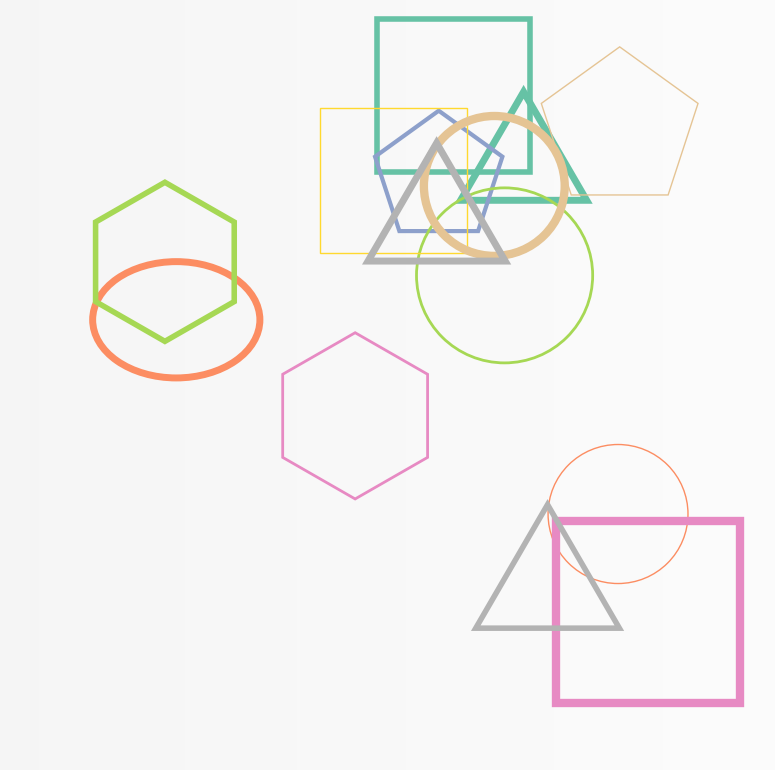[{"shape": "triangle", "thickness": 2.5, "radius": 0.47, "center": [0.676, 0.787]}, {"shape": "square", "thickness": 2, "radius": 0.5, "center": [0.585, 0.876]}, {"shape": "circle", "thickness": 0.5, "radius": 0.45, "center": [0.797, 0.332]}, {"shape": "oval", "thickness": 2.5, "radius": 0.54, "center": [0.227, 0.585]}, {"shape": "pentagon", "thickness": 1.5, "radius": 0.43, "center": [0.566, 0.77]}, {"shape": "hexagon", "thickness": 1, "radius": 0.54, "center": [0.458, 0.46]}, {"shape": "square", "thickness": 3, "radius": 0.59, "center": [0.837, 0.205]}, {"shape": "circle", "thickness": 1, "radius": 0.57, "center": [0.651, 0.642]}, {"shape": "hexagon", "thickness": 2, "radius": 0.52, "center": [0.213, 0.66]}, {"shape": "square", "thickness": 0.5, "radius": 0.47, "center": [0.508, 0.766]}, {"shape": "pentagon", "thickness": 0.5, "radius": 0.53, "center": [0.8, 0.833]}, {"shape": "circle", "thickness": 3, "radius": 0.45, "center": [0.638, 0.759]}, {"shape": "triangle", "thickness": 2.5, "radius": 0.51, "center": [0.563, 0.712]}, {"shape": "triangle", "thickness": 2, "radius": 0.53, "center": [0.707, 0.238]}]